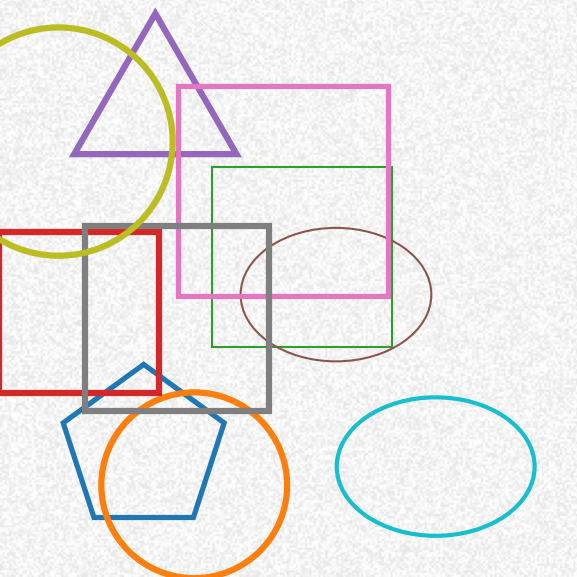[{"shape": "pentagon", "thickness": 2.5, "radius": 0.73, "center": [0.249, 0.222]}, {"shape": "circle", "thickness": 3, "radius": 0.8, "center": [0.336, 0.159]}, {"shape": "square", "thickness": 1, "radius": 0.78, "center": [0.523, 0.554]}, {"shape": "square", "thickness": 3, "radius": 0.69, "center": [0.138, 0.458]}, {"shape": "triangle", "thickness": 3, "radius": 0.81, "center": [0.269, 0.813]}, {"shape": "oval", "thickness": 1, "radius": 0.83, "center": [0.582, 0.489]}, {"shape": "square", "thickness": 2.5, "radius": 0.91, "center": [0.491, 0.668]}, {"shape": "square", "thickness": 3, "radius": 0.8, "center": [0.307, 0.447]}, {"shape": "circle", "thickness": 3, "radius": 0.99, "center": [0.101, 0.754]}, {"shape": "oval", "thickness": 2, "radius": 0.86, "center": [0.754, 0.191]}]